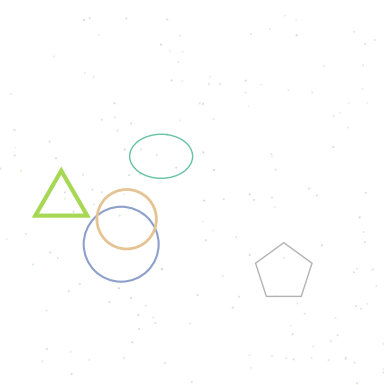[{"shape": "oval", "thickness": 1, "radius": 0.41, "center": [0.419, 0.594]}, {"shape": "circle", "thickness": 1.5, "radius": 0.49, "center": [0.315, 0.366]}, {"shape": "triangle", "thickness": 3, "radius": 0.39, "center": [0.159, 0.479]}, {"shape": "circle", "thickness": 2, "radius": 0.39, "center": [0.329, 0.431]}, {"shape": "pentagon", "thickness": 1, "radius": 0.39, "center": [0.737, 0.293]}]